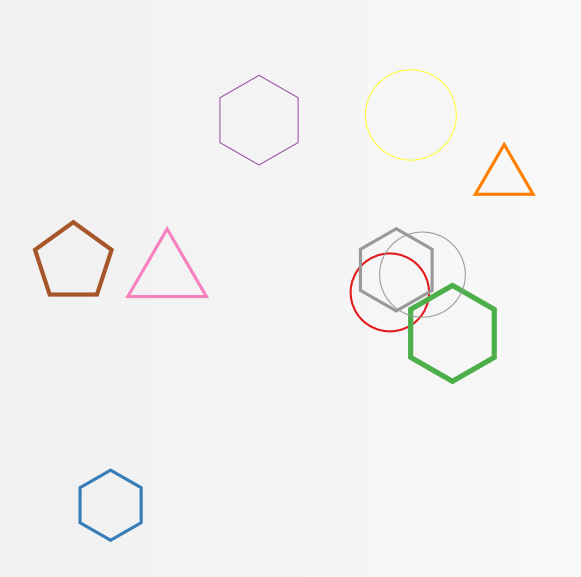[{"shape": "circle", "thickness": 1, "radius": 0.34, "center": [0.671, 0.493]}, {"shape": "hexagon", "thickness": 1.5, "radius": 0.3, "center": [0.19, 0.124]}, {"shape": "hexagon", "thickness": 2.5, "radius": 0.42, "center": [0.778, 0.422]}, {"shape": "hexagon", "thickness": 0.5, "radius": 0.39, "center": [0.446, 0.791]}, {"shape": "triangle", "thickness": 1.5, "radius": 0.29, "center": [0.867, 0.691]}, {"shape": "circle", "thickness": 0.5, "radius": 0.39, "center": [0.707, 0.8]}, {"shape": "pentagon", "thickness": 2, "radius": 0.35, "center": [0.126, 0.545]}, {"shape": "triangle", "thickness": 1.5, "radius": 0.39, "center": [0.288, 0.525]}, {"shape": "hexagon", "thickness": 1.5, "radius": 0.36, "center": [0.682, 0.532]}, {"shape": "circle", "thickness": 0.5, "radius": 0.37, "center": [0.727, 0.524]}]